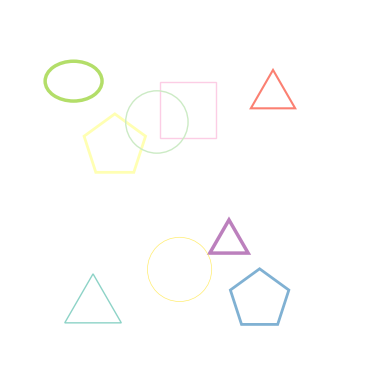[{"shape": "triangle", "thickness": 1, "radius": 0.42, "center": [0.242, 0.204]}, {"shape": "pentagon", "thickness": 2, "radius": 0.42, "center": [0.298, 0.62]}, {"shape": "triangle", "thickness": 1.5, "radius": 0.33, "center": [0.709, 0.752]}, {"shape": "pentagon", "thickness": 2, "radius": 0.4, "center": [0.674, 0.222]}, {"shape": "oval", "thickness": 2.5, "radius": 0.37, "center": [0.191, 0.789]}, {"shape": "square", "thickness": 1, "radius": 0.37, "center": [0.489, 0.714]}, {"shape": "triangle", "thickness": 2.5, "radius": 0.29, "center": [0.595, 0.371]}, {"shape": "circle", "thickness": 1, "radius": 0.4, "center": [0.407, 0.683]}, {"shape": "circle", "thickness": 0.5, "radius": 0.42, "center": [0.466, 0.3]}]